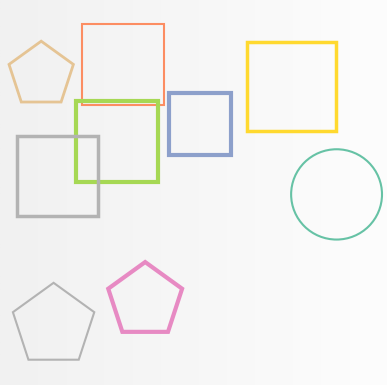[{"shape": "circle", "thickness": 1.5, "radius": 0.59, "center": [0.869, 0.495]}, {"shape": "square", "thickness": 1.5, "radius": 0.53, "center": [0.317, 0.832]}, {"shape": "square", "thickness": 3, "radius": 0.4, "center": [0.516, 0.677]}, {"shape": "pentagon", "thickness": 3, "radius": 0.5, "center": [0.375, 0.219]}, {"shape": "square", "thickness": 3, "radius": 0.53, "center": [0.302, 0.632]}, {"shape": "square", "thickness": 2.5, "radius": 0.58, "center": [0.753, 0.776]}, {"shape": "pentagon", "thickness": 2, "radius": 0.44, "center": [0.106, 0.806]}, {"shape": "square", "thickness": 2.5, "radius": 0.52, "center": [0.149, 0.543]}, {"shape": "pentagon", "thickness": 1.5, "radius": 0.55, "center": [0.138, 0.155]}]